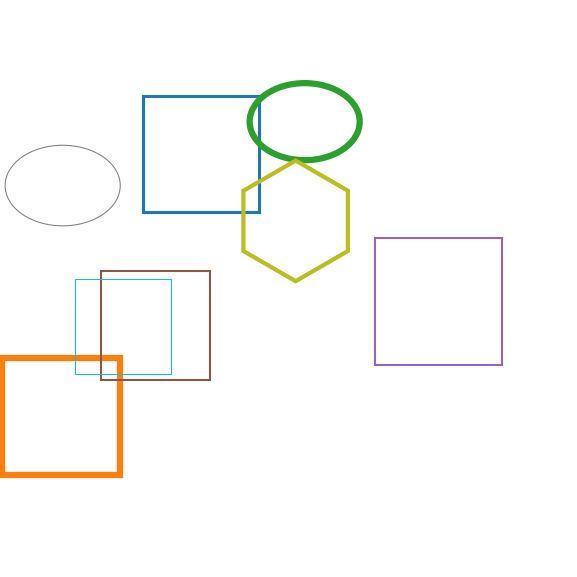[{"shape": "square", "thickness": 1.5, "radius": 0.5, "center": [0.348, 0.733]}, {"shape": "square", "thickness": 3, "radius": 0.51, "center": [0.106, 0.278]}, {"shape": "oval", "thickness": 3, "radius": 0.48, "center": [0.528, 0.788]}, {"shape": "square", "thickness": 1, "radius": 0.55, "center": [0.759, 0.477]}, {"shape": "square", "thickness": 1, "radius": 0.47, "center": [0.269, 0.436]}, {"shape": "oval", "thickness": 0.5, "radius": 0.5, "center": [0.109, 0.678]}, {"shape": "hexagon", "thickness": 2, "radius": 0.52, "center": [0.512, 0.617]}, {"shape": "square", "thickness": 0.5, "radius": 0.41, "center": [0.213, 0.434]}]